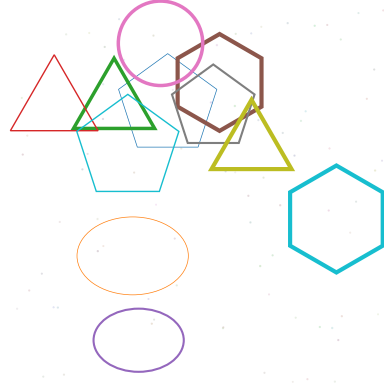[{"shape": "pentagon", "thickness": 0.5, "radius": 0.67, "center": [0.436, 0.726]}, {"shape": "oval", "thickness": 0.5, "radius": 0.72, "center": [0.345, 0.335]}, {"shape": "triangle", "thickness": 2.5, "radius": 0.61, "center": [0.296, 0.727]}, {"shape": "triangle", "thickness": 1, "radius": 0.66, "center": [0.141, 0.726]}, {"shape": "oval", "thickness": 1.5, "radius": 0.59, "center": [0.36, 0.116]}, {"shape": "hexagon", "thickness": 3, "radius": 0.63, "center": [0.57, 0.786]}, {"shape": "circle", "thickness": 2.5, "radius": 0.55, "center": [0.417, 0.888]}, {"shape": "pentagon", "thickness": 1.5, "radius": 0.56, "center": [0.554, 0.72]}, {"shape": "triangle", "thickness": 3, "radius": 0.6, "center": [0.653, 0.621]}, {"shape": "pentagon", "thickness": 1, "radius": 0.7, "center": [0.332, 0.616]}, {"shape": "hexagon", "thickness": 3, "radius": 0.69, "center": [0.874, 0.431]}]